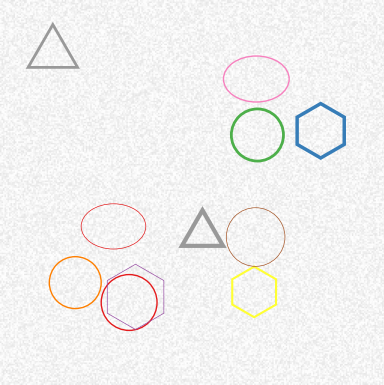[{"shape": "oval", "thickness": 0.5, "radius": 0.42, "center": [0.295, 0.412]}, {"shape": "circle", "thickness": 1, "radius": 0.36, "center": [0.335, 0.214]}, {"shape": "hexagon", "thickness": 2.5, "radius": 0.35, "center": [0.833, 0.66]}, {"shape": "circle", "thickness": 2, "radius": 0.34, "center": [0.669, 0.649]}, {"shape": "hexagon", "thickness": 0.5, "radius": 0.42, "center": [0.352, 0.229]}, {"shape": "circle", "thickness": 1, "radius": 0.34, "center": [0.195, 0.266]}, {"shape": "hexagon", "thickness": 1.5, "radius": 0.33, "center": [0.66, 0.242]}, {"shape": "circle", "thickness": 0.5, "radius": 0.38, "center": [0.664, 0.384]}, {"shape": "oval", "thickness": 1, "radius": 0.43, "center": [0.666, 0.795]}, {"shape": "triangle", "thickness": 2, "radius": 0.37, "center": [0.137, 0.862]}, {"shape": "triangle", "thickness": 3, "radius": 0.31, "center": [0.526, 0.392]}]